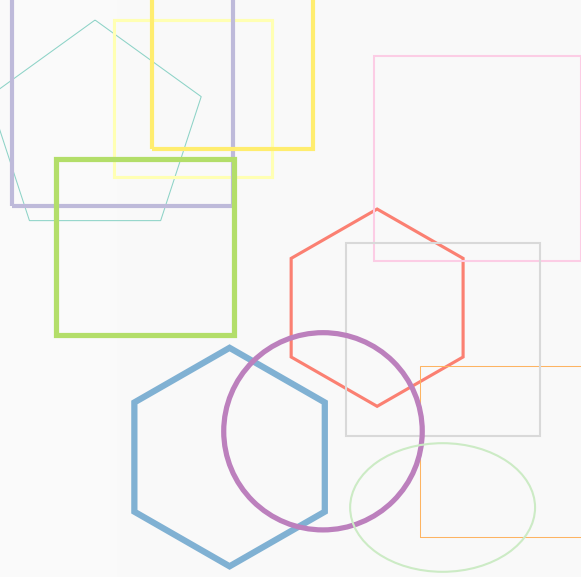[{"shape": "pentagon", "thickness": 0.5, "radius": 0.96, "center": [0.164, 0.772]}, {"shape": "square", "thickness": 1.5, "radius": 0.68, "center": [0.332, 0.829]}, {"shape": "square", "thickness": 2, "radius": 0.95, "center": [0.21, 0.832]}, {"shape": "hexagon", "thickness": 1.5, "radius": 0.85, "center": [0.649, 0.466]}, {"shape": "hexagon", "thickness": 3, "radius": 0.95, "center": [0.395, 0.208]}, {"shape": "square", "thickness": 0.5, "radius": 0.74, "center": [0.871, 0.217]}, {"shape": "square", "thickness": 2.5, "radius": 0.76, "center": [0.249, 0.571]}, {"shape": "square", "thickness": 1, "radius": 0.89, "center": [0.822, 0.725]}, {"shape": "square", "thickness": 1, "radius": 0.83, "center": [0.762, 0.411]}, {"shape": "circle", "thickness": 2.5, "radius": 0.85, "center": [0.556, 0.252]}, {"shape": "oval", "thickness": 1, "radius": 0.8, "center": [0.761, 0.12]}, {"shape": "square", "thickness": 2, "radius": 0.69, "center": [0.4, 0.88]}]